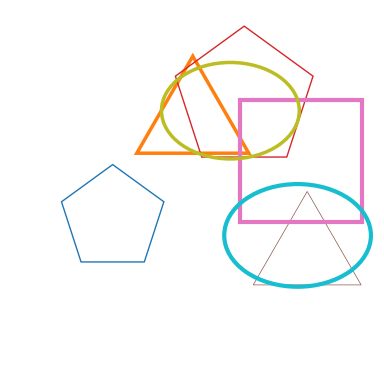[{"shape": "pentagon", "thickness": 1, "radius": 0.7, "center": [0.293, 0.433]}, {"shape": "triangle", "thickness": 2.5, "radius": 0.84, "center": [0.501, 0.686]}, {"shape": "pentagon", "thickness": 1, "radius": 0.94, "center": [0.634, 0.744]}, {"shape": "triangle", "thickness": 0.5, "radius": 0.81, "center": [0.798, 0.341]}, {"shape": "square", "thickness": 3, "radius": 0.8, "center": [0.782, 0.582]}, {"shape": "oval", "thickness": 2.5, "radius": 0.89, "center": [0.598, 0.712]}, {"shape": "oval", "thickness": 3, "radius": 0.95, "center": [0.773, 0.389]}]